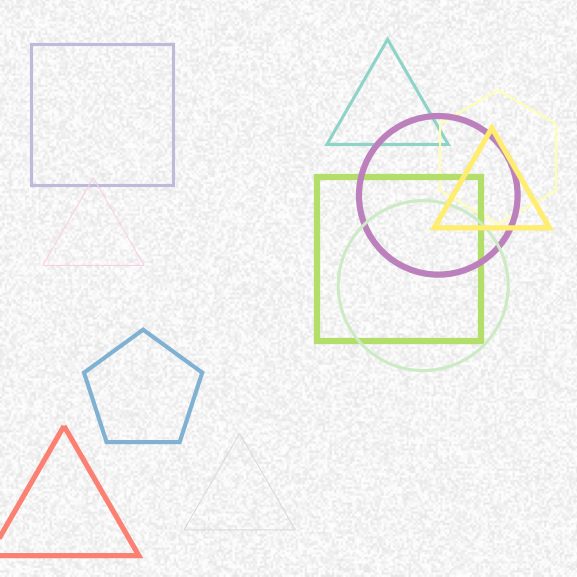[{"shape": "triangle", "thickness": 1.5, "radius": 0.61, "center": [0.671, 0.81]}, {"shape": "hexagon", "thickness": 1, "radius": 0.58, "center": [0.862, 0.727]}, {"shape": "square", "thickness": 1.5, "radius": 0.61, "center": [0.177, 0.801]}, {"shape": "triangle", "thickness": 2.5, "radius": 0.75, "center": [0.111, 0.112]}, {"shape": "pentagon", "thickness": 2, "radius": 0.54, "center": [0.248, 0.321]}, {"shape": "square", "thickness": 3, "radius": 0.71, "center": [0.691, 0.551]}, {"shape": "triangle", "thickness": 0.5, "radius": 0.51, "center": [0.162, 0.59]}, {"shape": "triangle", "thickness": 0.5, "radius": 0.56, "center": [0.415, 0.137]}, {"shape": "circle", "thickness": 3, "radius": 0.69, "center": [0.759, 0.661]}, {"shape": "circle", "thickness": 1.5, "radius": 0.74, "center": [0.733, 0.505]}, {"shape": "triangle", "thickness": 2.5, "radius": 0.58, "center": [0.852, 0.662]}]